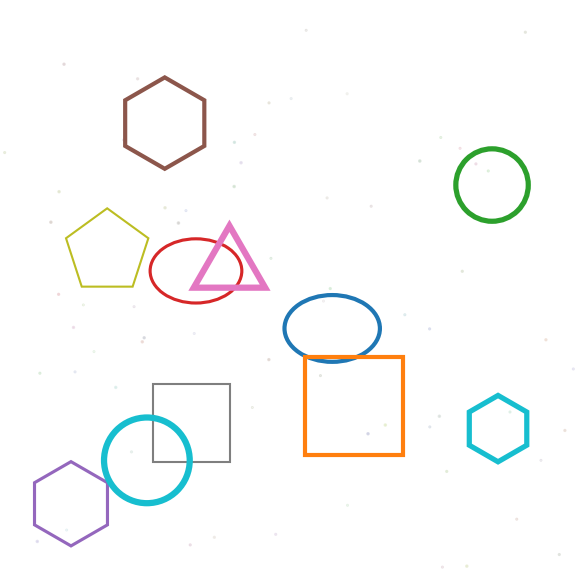[{"shape": "oval", "thickness": 2, "radius": 0.41, "center": [0.575, 0.43]}, {"shape": "square", "thickness": 2, "radius": 0.42, "center": [0.613, 0.296]}, {"shape": "circle", "thickness": 2.5, "radius": 0.31, "center": [0.852, 0.679]}, {"shape": "oval", "thickness": 1.5, "radius": 0.4, "center": [0.339, 0.53]}, {"shape": "hexagon", "thickness": 1.5, "radius": 0.36, "center": [0.123, 0.127]}, {"shape": "hexagon", "thickness": 2, "radius": 0.4, "center": [0.285, 0.786]}, {"shape": "triangle", "thickness": 3, "radius": 0.36, "center": [0.397, 0.537]}, {"shape": "square", "thickness": 1, "radius": 0.34, "center": [0.332, 0.266]}, {"shape": "pentagon", "thickness": 1, "radius": 0.37, "center": [0.186, 0.563]}, {"shape": "circle", "thickness": 3, "radius": 0.37, "center": [0.254, 0.202]}, {"shape": "hexagon", "thickness": 2.5, "radius": 0.29, "center": [0.862, 0.257]}]